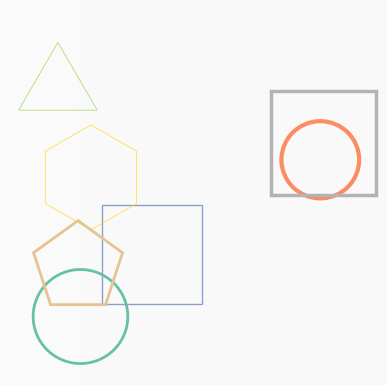[{"shape": "circle", "thickness": 2, "radius": 0.61, "center": [0.208, 0.178]}, {"shape": "circle", "thickness": 3, "radius": 0.5, "center": [0.827, 0.585]}, {"shape": "square", "thickness": 1, "radius": 0.64, "center": [0.392, 0.339]}, {"shape": "triangle", "thickness": 0.5, "radius": 0.59, "center": [0.149, 0.772]}, {"shape": "hexagon", "thickness": 0.5, "radius": 0.68, "center": [0.235, 0.539]}, {"shape": "pentagon", "thickness": 2, "radius": 0.6, "center": [0.201, 0.306]}, {"shape": "square", "thickness": 2.5, "radius": 0.68, "center": [0.835, 0.629]}]